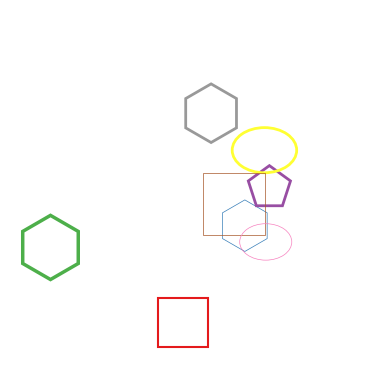[{"shape": "square", "thickness": 1.5, "radius": 0.32, "center": [0.475, 0.163]}, {"shape": "hexagon", "thickness": 0.5, "radius": 0.33, "center": [0.636, 0.414]}, {"shape": "hexagon", "thickness": 2.5, "radius": 0.42, "center": [0.131, 0.357]}, {"shape": "pentagon", "thickness": 2, "radius": 0.29, "center": [0.7, 0.512]}, {"shape": "oval", "thickness": 2, "radius": 0.42, "center": [0.687, 0.61]}, {"shape": "square", "thickness": 0.5, "radius": 0.4, "center": [0.607, 0.47]}, {"shape": "oval", "thickness": 0.5, "radius": 0.34, "center": [0.69, 0.372]}, {"shape": "hexagon", "thickness": 2, "radius": 0.38, "center": [0.548, 0.706]}]